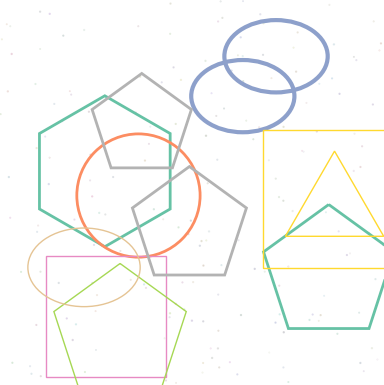[{"shape": "hexagon", "thickness": 2, "radius": 0.98, "center": [0.272, 0.555]}, {"shape": "pentagon", "thickness": 2, "radius": 0.89, "center": [0.854, 0.291]}, {"shape": "circle", "thickness": 2, "radius": 0.8, "center": [0.36, 0.492]}, {"shape": "oval", "thickness": 3, "radius": 0.67, "center": [0.717, 0.854]}, {"shape": "oval", "thickness": 3, "radius": 0.67, "center": [0.631, 0.75]}, {"shape": "square", "thickness": 1, "radius": 0.78, "center": [0.275, 0.178]}, {"shape": "pentagon", "thickness": 1, "radius": 0.9, "center": [0.312, 0.135]}, {"shape": "triangle", "thickness": 1, "radius": 0.74, "center": [0.869, 0.46]}, {"shape": "square", "thickness": 1, "radius": 0.89, "center": [0.862, 0.483]}, {"shape": "oval", "thickness": 1, "radius": 0.73, "center": [0.218, 0.306]}, {"shape": "pentagon", "thickness": 2, "radius": 0.68, "center": [0.368, 0.674]}, {"shape": "pentagon", "thickness": 2, "radius": 0.78, "center": [0.492, 0.412]}]